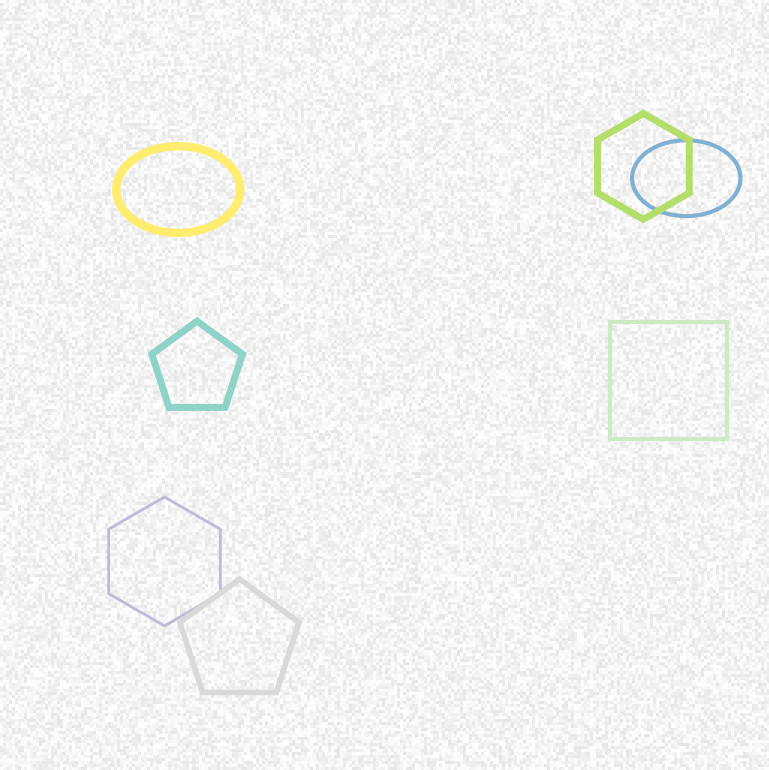[{"shape": "pentagon", "thickness": 2.5, "radius": 0.31, "center": [0.256, 0.521]}, {"shape": "hexagon", "thickness": 1, "radius": 0.42, "center": [0.214, 0.271]}, {"shape": "oval", "thickness": 1.5, "radius": 0.35, "center": [0.891, 0.769]}, {"shape": "hexagon", "thickness": 2.5, "radius": 0.34, "center": [0.836, 0.784]}, {"shape": "pentagon", "thickness": 2, "radius": 0.41, "center": [0.311, 0.167]}, {"shape": "square", "thickness": 1.5, "radius": 0.38, "center": [0.868, 0.506]}, {"shape": "oval", "thickness": 3, "radius": 0.4, "center": [0.231, 0.754]}]